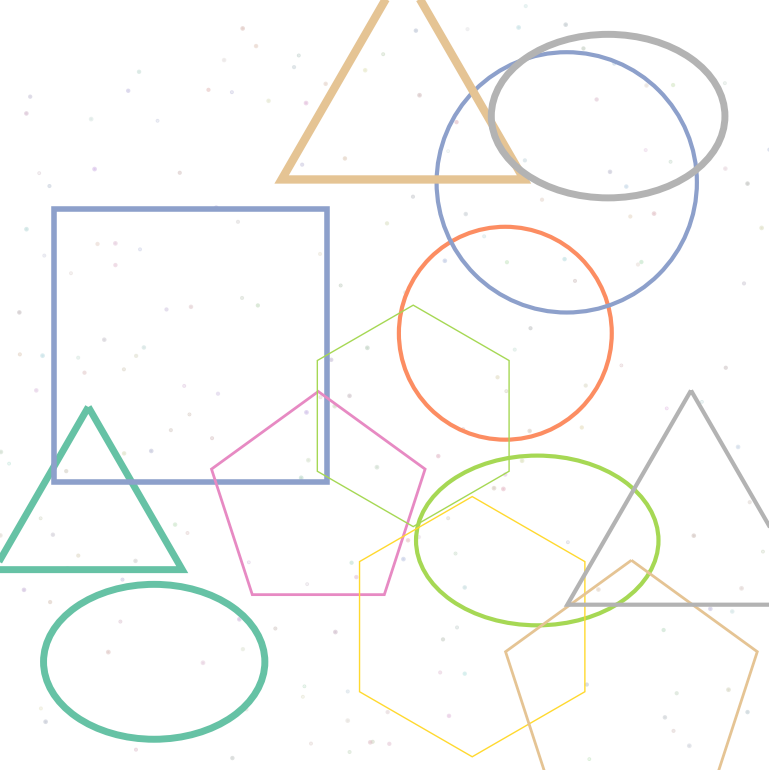[{"shape": "triangle", "thickness": 2.5, "radius": 0.7, "center": [0.115, 0.331]}, {"shape": "oval", "thickness": 2.5, "radius": 0.72, "center": [0.2, 0.141]}, {"shape": "circle", "thickness": 1.5, "radius": 0.69, "center": [0.656, 0.567]}, {"shape": "circle", "thickness": 1.5, "radius": 0.85, "center": [0.736, 0.763]}, {"shape": "square", "thickness": 2, "radius": 0.89, "center": [0.247, 0.551]}, {"shape": "pentagon", "thickness": 1, "radius": 0.73, "center": [0.413, 0.346]}, {"shape": "hexagon", "thickness": 0.5, "radius": 0.72, "center": [0.537, 0.46]}, {"shape": "oval", "thickness": 1.5, "radius": 0.79, "center": [0.698, 0.298]}, {"shape": "hexagon", "thickness": 0.5, "radius": 0.84, "center": [0.613, 0.186]}, {"shape": "triangle", "thickness": 3, "radius": 0.91, "center": [0.523, 0.858]}, {"shape": "pentagon", "thickness": 1, "radius": 0.86, "center": [0.82, 0.101]}, {"shape": "triangle", "thickness": 1.5, "radius": 0.93, "center": [0.897, 0.307]}, {"shape": "oval", "thickness": 2.5, "radius": 0.76, "center": [0.79, 0.849]}]